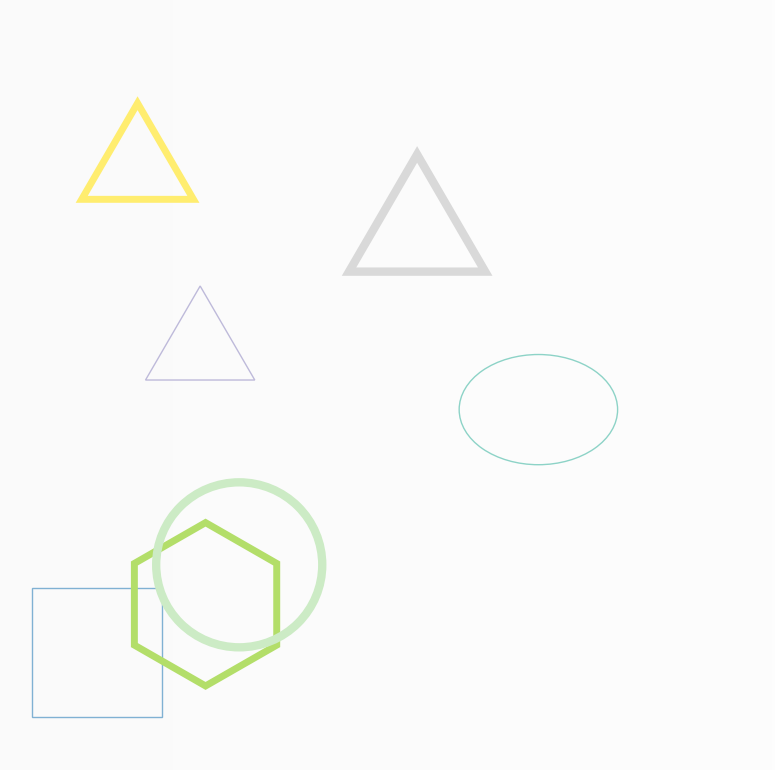[{"shape": "oval", "thickness": 0.5, "radius": 0.51, "center": [0.695, 0.468]}, {"shape": "triangle", "thickness": 0.5, "radius": 0.41, "center": [0.258, 0.547]}, {"shape": "square", "thickness": 0.5, "radius": 0.42, "center": [0.125, 0.153]}, {"shape": "hexagon", "thickness": 2.5, "radius": 0.53, "center": [0.265, 0.215]}, {"shape": "triangle", "thickness": 3, "radius": 0.51, "center": [0.538, 0.698]}, {"shape": "circle", "thickness": 3, "radius": 0.54, "center": [0.309, 0.266]}, {"shape": "triangle", "thickness": 2.5, "radius": 0.42, "center": [0.178, 0.783]}]